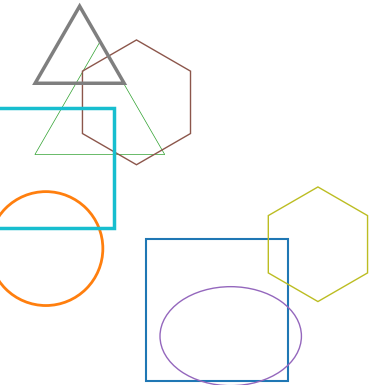[{"shape": "square", "thickness": 1.5, "radius": 0.92, "center": [0.564, 0.195]}, {"shape": "circle", "thickness": 2, "radius": 0.74, "center": [0.119, 0.354]}, {"shape": "triangle", "thickness": 0.5, "radius": 0.97, "center": [0.259, 0.696]}, {"shape": "oval", "thickness": 1, "radius": 0.92, "center": [0.599, 0.127]}, {"shape": "hexagon", "thickness": 1, "radius": 0.81, "center": [0.354, 0.734]}, {"shape": "triangle", "thickness": 2.5, "radius": 0.67, "center": [0.207, 0.85]}, {"shape": "hexagon", "thickness": 1, "radius": 0.74, "center": [0.826, 0.366]}, {"shape": "square", "thickness": 2.5, "radius": 0.78, "center": [0.142, 0.564]}]